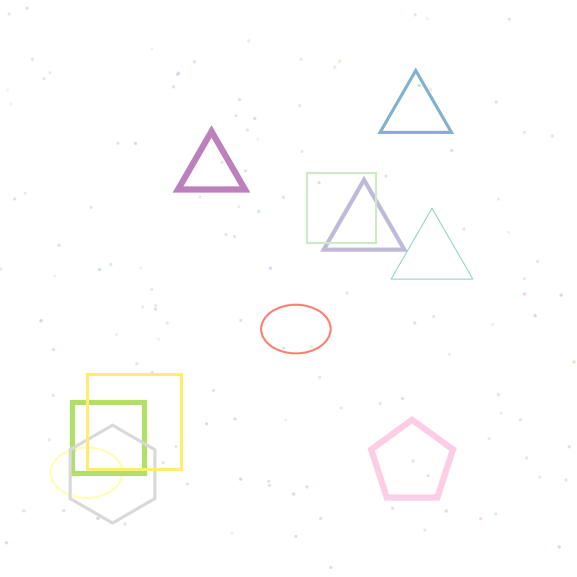[{"shape": "triangle", "thickness": 0.5, "radius": 0.41, "center": [0.748, 0.557]}, {"shape": "oval", "thickness": 1, "radius": 0.31, "center": [0.15, 0.181]}, {"shape": "triangle", "thickness": 2, "radius": 0.4, "center": [0.63, 0.607]}, {"shape": "oval", "thickness": 1, "radius": 0.3, "center": [0.512, 0.429]}, {"shape": "triangle", "thickness": 1.5, "radius": 0.36, "center": [0.72, 0.806]}, {"shape": "square", "thickness": 2.5, "radius": 0.31, "center": [0.187, 0.242]}, {"shape": "pentagon", "thickness": 3, "radius": 0.37, "center": [0.714, 0.198]}, {"shape": "hexagon", "thickness": 1.5, "radius": 0.42, "center": [0.195, 0.178]}, {"shape": "triangle", "thickness": 3, "radius": 0.33, "center": [0.366, 0.704]}, {"shape": "square", "thickness": 1, "radius": 0.3, "center": [0.591, 0.64]}, {"shape": "square", "thickness": 1.5, "radius": 0.41, "center": [0.233, 0.269]}]